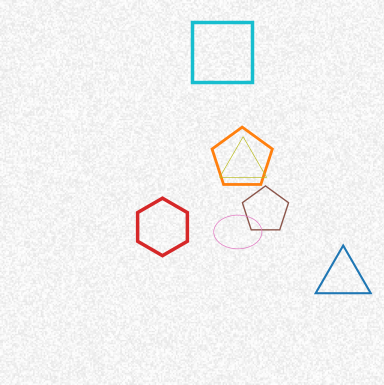[{"shape": "triangle", "thickness": 1.5, "radius": 0.41, "center": [0.891, 0.28]}, {"shape": "pentagon", "thickness": 2, "radius": 0.41, "center": [0.629, 0.587]}, {"shape": "hexagon", "thickness": 2.5, "radius": 0.37, "center": [0.422, 0.411]}, {"shape": "pentagon", "thickness": 1, "radius": 0.32, "center": [0.69, 0.454]}, {"shape": "oval", "thickness": 0.5, "radius": 0.31, "center": [0.618, 0.397]}, {"shape": "triangle", "thickness": 0.5, "radius": 0.35, "center": [0.631, 0.574]}, {"shape": "square", "thickness": 2.5, "radius": 0.39, "center": [0.576, 0.866]}]